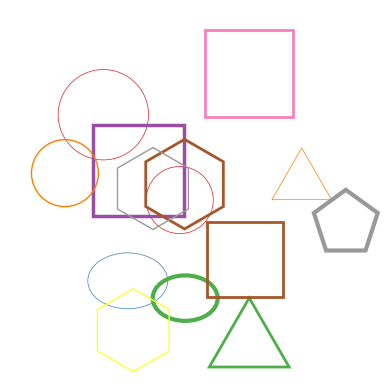[{"shape": "circle", "thickness": 0.5, "radius": 0.44, "center": [0.467, 0.48]}, {"shape": "circle", "thickness": 0.5, "radius": 0.59, "center": [0.268, 0.702]}, {"shape": "oval", "thickness": 0.5, "radius": 0.52, "center": [0.332, 0.271]}, {"shape": "oval", "thickness": 3, "radius": 0.42, "center": [0.481, 0.226]}, {"shape": "triangle", "thickness": 2, "radius": 0.6, "center": [0.647, 0.107]}, {"shape": "square", "thickness": 2.5, "radius": 0.59, "center": [0.36, 0.557]}, {"shape": "circle", "thickness": 1, "radius": 0.43, "center": [0.169, 0.55]}, {"shape": "triangle", "thickness": 0.5, "radius": 0.45, "center": [0.784, 0.526]}, {"shape": "hexagon", "thickness": 1, "radius": 0.54, "center": [0.346, 0.142]}, {"shape": "square", "thickness": 2, "radius": 0.49, "center": [0.636, 0.326]}, {"shape": "hexagon", "thickness": 2, "radius": 0.58, "center": [0.479, 0.522]}, {"shape": "square", "thickness": 2, "radius": 0.57, "center": [0.647, 0.81]}, {"shape": "pentagon", "thickness": 3, "radius": 0.44, "center": [0.898, 0.42]}, {"shape": "hexagon", "thickness": 1, "radius": 0.53, "center": [0.397, 0.51]}]